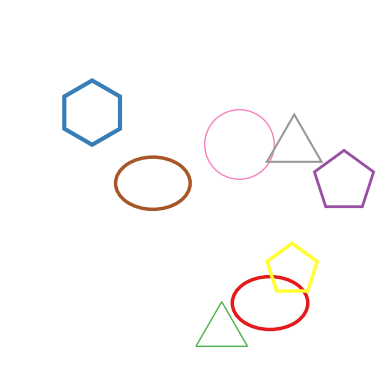[{"shape": "oval", "thickness": 2.5, "radius": 0.49, "center": [0.701, 0.213]}, {"shape": "hexagon", "thickness": 3, "radius": 0.42, "center": [0.239, 0.707]}, {"shape": "triangle", "thickness": 1, "radius": 0.39, "center": [0.576, 0.139]}, {"shape": "pentagon", "thickness": 2, "radius": 0.4, "center": [0.894, 0.528]}, {"shape": "pentagon", "thickness": 2.5, "radius": 0.34, "center": [0.759, 0.299]}, {"shape": "oval", "thickness": 2.5, "radius": 0.48, "center": [0.397, 0.524]}, {"shape": "circle", "thickness": 1, "radius": 0.45, "center": [0.622, 0.625]}, {"shape": "triangle", "thickness": 1.5, "radius": 0.41, "center": [0.764, 0.621]}]